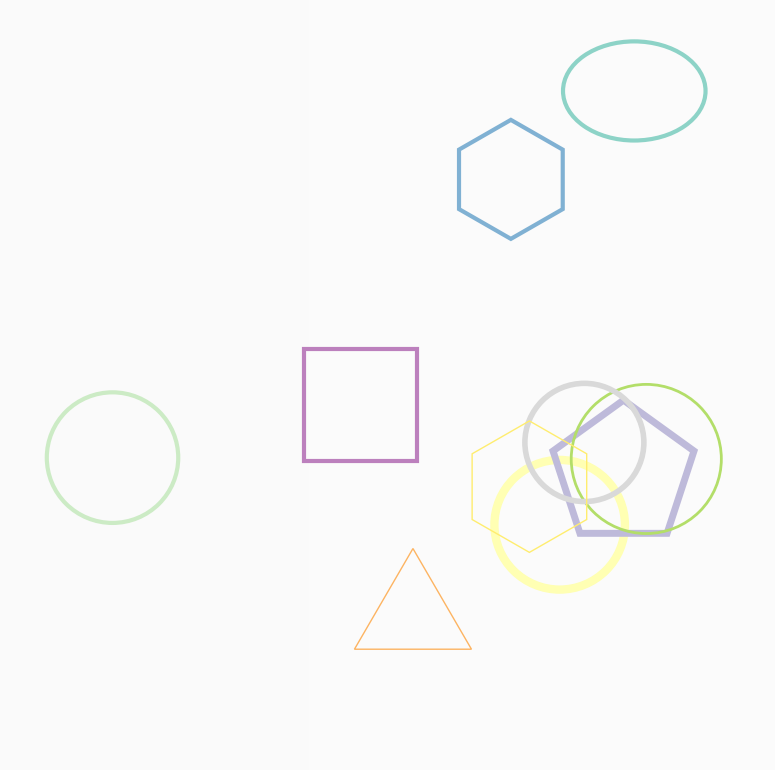[{"shape": "oval", "thickness": 1.5, "radius": 0.46, "center": [0.818, 0.882]}, {"shape": "circle", "thickness": 3, "radius": 0.42, "center": [0.722, 0.319]}, {"shape": "pentagon", "thickness": 2.5, "radius": 0.48, "center": [0.805, 0.385]}, {"shape": "hexagon", "thickness": 1.5, "radius": 0.39, "center": [0.659, 0.767]}, {"shape": "triangle", "thickness": 0.5, "radius": 0.44, "center": [0.533, 0.2]}, {"shape": "circle", "thickness": 1, "radius": 0.48, "center": [0.834, 0.404]}, {"shape": "circle", "thickness": 2, "radius": 0.38, "center": [0.754, 0.425]}, {"shape": "square", "thickness": 1.5, "radius": 0.36, "center": [0.466, 0.474]}, {"shape": "circle", "thickness": 1.5, "radius": 0.42, "center": [0.145, 0.406]}, {"shape": "hexagon", "thickness": 0.5, "radius": 0.43, "center": [0.683, 0.368]}]